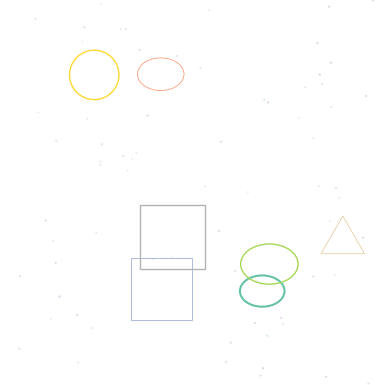[{"shape": "oval", "thickness": 1.5, "radius": 0.29, "center": [0.681, 0.244]}, {"shape": "oval", "thickness": 0.5, "radius": 0.3, "center": [0.417, 0.807]}, {"shape": "square", "thickness": 0.5, "radius": 0.4, "center": [0.419, 0.249]}, {"shape": "oval", "thickness": 1, "radius": 0.37, "center": [0.7, 0.314]}, {"shape": "circle", "thickness": 1, "radius": 0.32, "center": [0.245, 0.805]}, {"shape": "triangle", "thickness": 0.5, "radius": 0.33, "center": [0.89, 0.374]}, {"shape": "square", "thickness": 1, "radius": 0.42, "center": [0.448, 0.384]}]